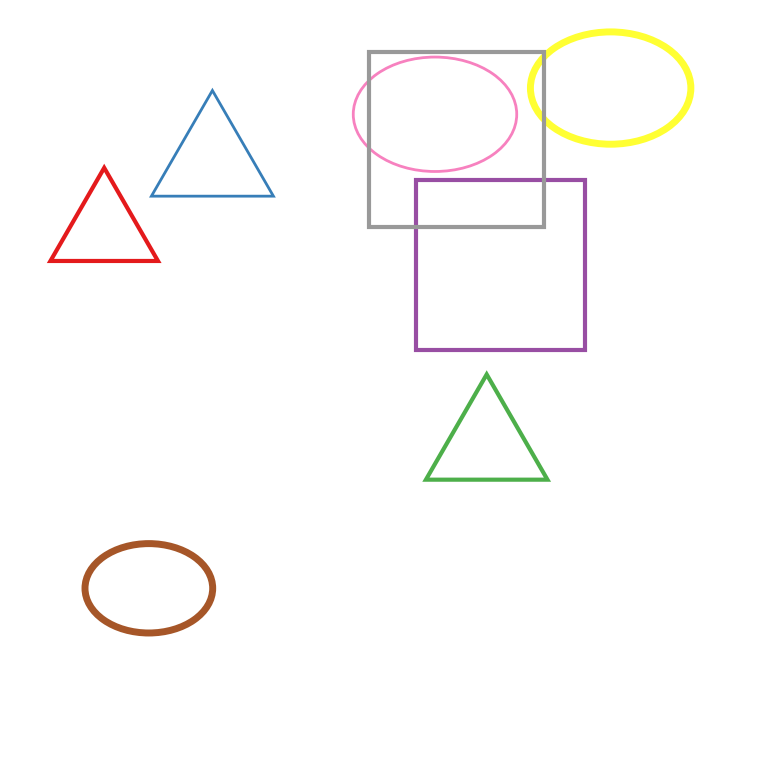[{"shape": "triangle", "thickness": 1.5, "radius": 0.4, "center": [0.135, 0.701]}, {"shape": "triangle", "thickness": 1, "radius": 0.46, "center": [0.276, 0.791]}, {"shape": "triangle", "thickness": 1.5, "radius": 0.46, "center": [0.632, 0.423]}, {"shape": "square", "thickness": 1.5, "radius": 0.55, "center": [0.65, 0.656]}, {"shape": "oval", "thickness": 2.5, "radius": 0.52, "center": [0.793, 0.886]}, {"shape": "oval", "thickness": 2.5, "radius": 0.41, "center": [0.193, 0.236]}, {"shape": "oval", "thickness": 1, "radius": 0.53, "center": [0.565, 0.852]}, {"shape": "square", "thickness": 1.5, "radius": 0.57, "center": [0.593, 0.819]}]